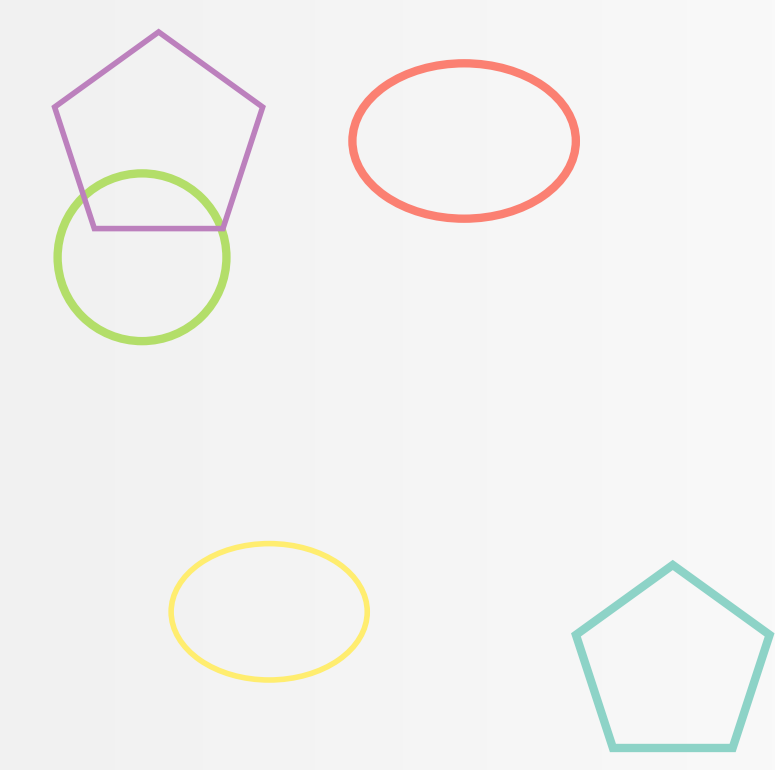[{"shape": "pentagon", "thickness": 3, "radius": 0.66, "center": [0.868, 0.135]}, {"shape": "oval", "thickness": 3, "radius": 0.72, "center": [0.599, 0.817]}, {"shape": "circle", "thickness": 3, "radius": 0.54, "center": [0.183, 0.666]}, {"shape": "pentagon", "thickness": 2, "radius": 0.71, "center": [0.205, 0.817]}, {"shape": "oval", "thickness": 2, "radius": 0.63, "center": [0.347, 0.205]}]